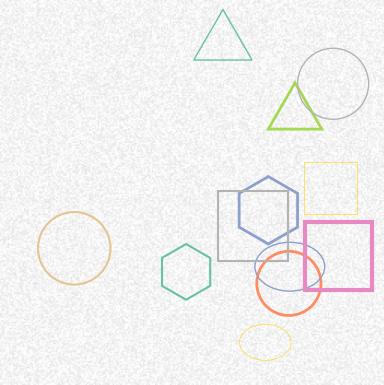[{"shape": "triangle", "thickness": 1, "radius": 0.44, "center": [0.579, 0.888]}, {"shape": "hexagon", "thickness": 1.5, "radius": 0.36, "center": [0.483, 0.294]}, {"shape": "circle", "thickness": 2, "radius": 0.42, "center": [0.75, 0.264]}, {"shape": "oval", "thickness": 1, "radius": 0.45, "center": [0.753, 0.307]}, {"shape": "hexagon", "thickness": 2, "radius": 0.44, "center": [0.697, 0.454]}, {"shape": "square", "thickness": 3, "radius": 0.44, "center": [0.879, 0.336]}, {"shape": "triangle", "thickness": 2, "radius": 0.4, "center": [0.766, 0.705]}, {"shape": "oval", "thickness": 0.5, "radius": 0.33, "center": [0.689, 0.111]}, {"shape": "square", "thickness": 0.5, "radius": 0.34, "center": [0.859, 0.511]}, {"shape": "circle", "thickness": 1.5, "radius": 0.47, "center": [0.193, 0.355]}, {"shape": "circle", "thickness": 1, "radius": 0.46, "center": [0.865, 0.782]}, {"shape": "square", "thickness": 1.5, "radius": 0.45, "center": [0.657, 0.413]}]